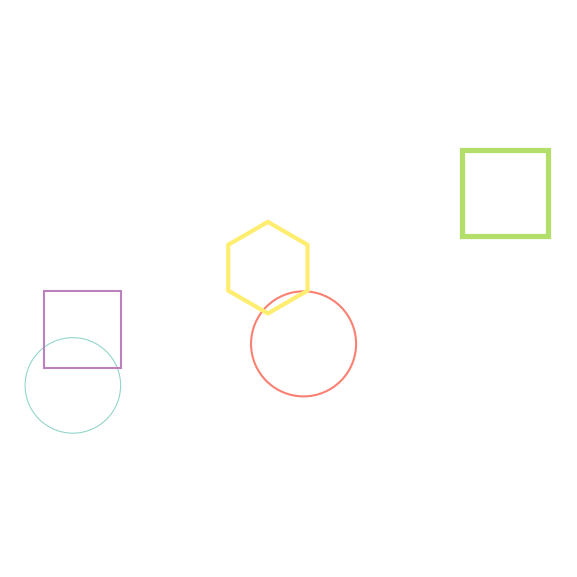[{"shape": "circle", "thickness": 0.5, "radius": 0.41, "center": [0.126, 0.332]}, {"shape": "circle", "thickness": 1, "radius": 0.45, "center": [0.526, 0.404]}, {"shape": "square", "thickness": 2.5, "radius": 0.37, "center": [0.875, 0.665]}, {"shape": "square", "thickness": 1, "radius": 0.34, "center": [0.143, 0.429]}, {"shape": "hexagon", "thickness": 2, "radius": 0.4, "center": [0.464, 0.536]}]